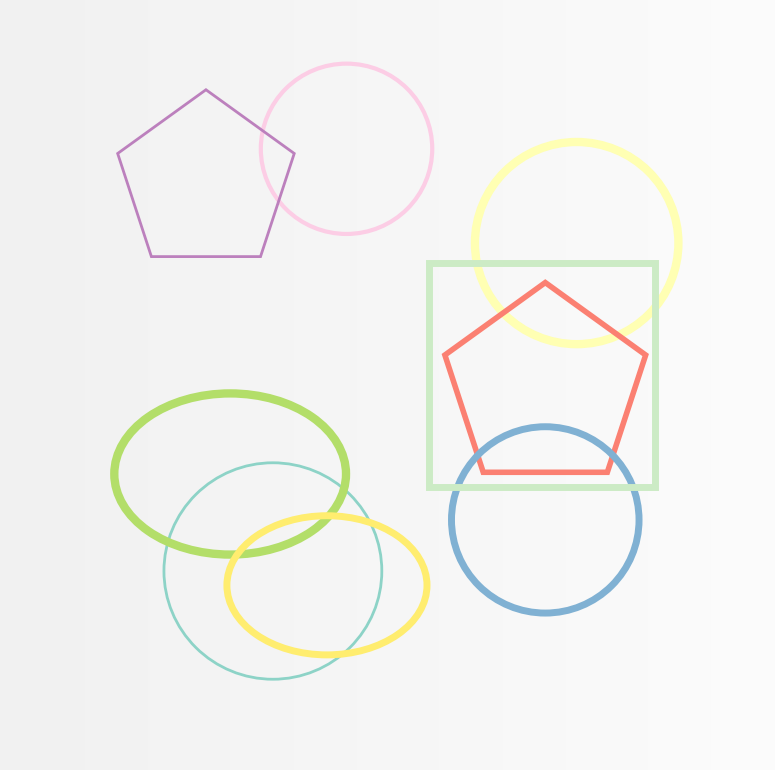[{"shape": "circle", "thickness": 1, "radius": 0.7, "center": [0.352, 0.258]}, {"shape": "circle", "thickness": 3, "radius": 0.66, "center": [0.744, 0.684]}, {"shape": "pentagon", "thickness": 2, "radius": 0.68, "center": [0.704, 0.497]}, {"shape": "circle", "thickness": 2.5, "radius": 0.6, "center": [0.704, 0.325]}, {"shape": "oval", "thickness": 3, "radius": 0.75, "center": [0.297, 0.384]}, {"shape": "circle", "thickness": 1.5, "radius": 0.55, "center": [0.447, 0.807]}, {"shape": "pentagon", "thickness": 1, "radius": 0.6, "center": [0.266, 0.764]}, {"shape": "square", "thickness": 2.5, "radius": 0.73, "center": [0.699, 0.513]}, {"shape": "oval", "thickness": 2.5, "radius": 0.65, "center": [0.422, 0.24]}]